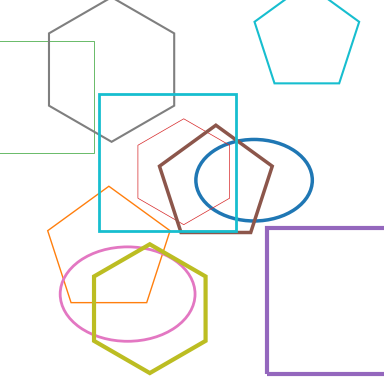[{"shape": "oval", "thickness": 2.5, "radius": 0.76, "center": [0.66, 0.532]}, {"shape": "pentagon", "thickness": 1, "radius": 0.84, "center": [0.283, 0.349]}, {"shape": "square", "thickness": 0.5, "radius": 0.72, "center": [0.1, 0.748]}, {"shape": "hexagon", "thickness": 0.5, "radius": 0.69, "center": [0.477, 0.554]}, {"shape": "square", "thickness": 3, "radius": 0.95, "center": [0.883, 0.218]}, {"shape": "pentagon", "thickness": 2.5, "radius": 0.77, "center": [0.561, 0.521]}, {"shape": "oval", "thickness": 2, "radius": 0.88, "center": [0.331, 0.236]}, {"shape": "hexagon", "thickness": 1.5, "radius": 0.94, "center": [0.29, 0.819]}, {"shape": "hexagon", "thickness": 3, "radius": 0.84, "center": [0.389, 0.198]}, {"shape": "square", "thickness": 2, "radius": 0.89, "center": [0.435, 0.578]}, {"shape": "pentagon", "thickness": 1.5, "radius": 0.71, "center": [0.797, 0.899]}]